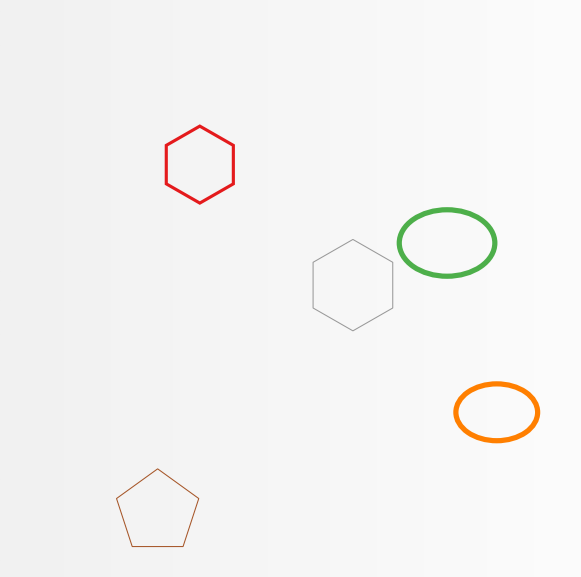[{"shape": "hexagon", "thickness": 1.5, "radius": 0.33, "center": [0.344, 0.714]}, {"shape": "oval", "thickness": 2.5, "radius": 0.41, "center": [0.769, 0.578]}, {"shape": "oval", "thickness": 2.5, "radius": 0.35, "center": [0.855, 0.285]}, {"shape": "pentagon", "thickness": 0.5, "radius": 0.37, "center": [0.271, 0.113]}, {"shape": "hexagon", "thickness": 0.5, "radius": 0.4, "center": [0.607, 0.505]}]